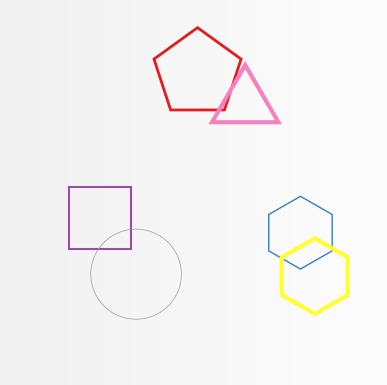[{"shape": "pentagon", "thickness": 2, "radius": 0.59, "center": [0.51, 0.81]}, {"shape": "hexagon", "thickness": 1, "radius": 0.47, "center": [0.775, 0.396]}, {"shape": "square", "thickness": 1.5, "radius": 0.4, "center": [0.258, 0.434]}, {"shape": "hexagon", "thickness": 3, "radius": 0.49, "center": [0.812, 0.283]}, {"shape": "triangle", "thickness": 3, "radius": 0.49, "center": [0.633, 0.732]}, {"shape": "circle", "thickness": 0.5, "radius": 0.58, "center": [0.351, 0.288]}]